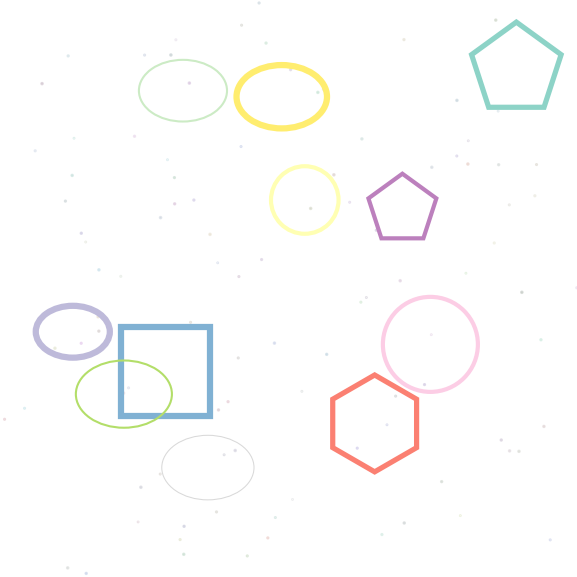[{"shape": "pentagon", "thickness": 2.5, "radius": 0.41, "center": [0.894, 0.879]}, {"shape": "circle", "thickness": 2, "radius": 0.29, "center": [0.528, 0.653]}, {"shape": "oval", "thickness": 3, "radius": 0.32, "center": [0.126, 0.425]}, {"shape": "hexagon", "thickness": 2.5, "radius": 0.42, "center": [0.649, 0.266]}, {"shape": "square", "thickness": 3, "radius": 0.39, "center": [0.287, 0.355]}, {"shape": "oval", "thickness": 1, "radius": 0.42, "center": [0.215, 0.317]}, {"shape": "circle", "thickness": 2, "radius": 0.41, "center": [0.745, 0.403]}, {"shape": "oval", "thickness": 0.5, "radius": 0.4, "center": [0.36, 0.189]}, {"shape": "pentagon", "thickness": 2, "radius": 0.31, "center": [0.697, 0.636]}, {"shape": "oval", "thickness": 1, "radius": 0.38, "center": [0.317, 0.842]}, {"shape": "oval", "thickness": 3, "radius": 0.39, "center": [0.488, 0.832]}]